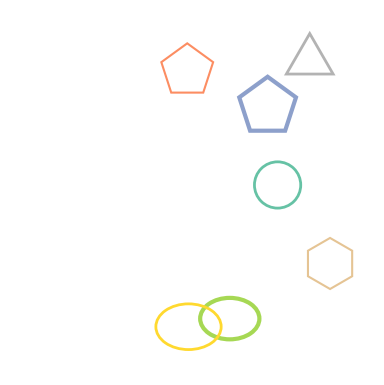[{"shape": "circle", "thickness": 2, "radius": 0.3, "center": [0.721, 0.52]}, {"shape": "pentagon", "thickness": 1.5, "radius": 0.35, "center": [0.486, 0.817]}, {"shape": "pentagon", "thickness": 3, "radius": 0.39, "center": [0.695, 0.723]}, {"shape": "oval", "thickness": 3, "radius": 0.38, "center": [0.597, 0.172]}, {"shape": "oval", "thickness": 2, "radius": 0.42, "center": [0.49, 0.151]}, {"shape": "hexagon", "thickness": 1.5, "radius": 0.33, "center": [0.857, 0.316]}, {"shape": "triangle", "thickness": 2, "radius": 0.35, "center": [0.805, 0.843]}]